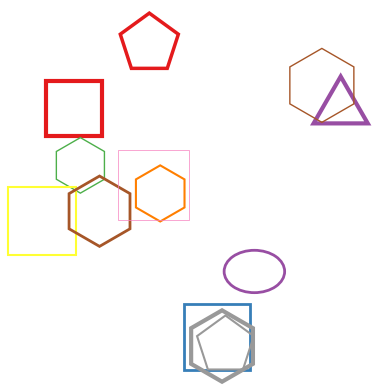[{"shape": "square", "thickness": 3, "radius": 0.36, "center": [0.192, 0.718]}, {"shape": "pentagon", "thickness": 2.5, "radius": 0.4, "center": [0.388, 0.887]}, {"shape": "square", "thickness": 2, "radius": 0.43, "center": [0.563, 0.126]}, {"shape": "hexagon", "thickness": 1, "radius": 0.36, "center": [0.209, 0.57]}, {"shape": "triangle", "thickness": 3, "radius": 0.41, "center": [0.885, 0.72]}, {"shape": "oval", "thickness": 2, "radius": 0.39, "center": [0.661, 0.295]}, {"shape": "hexagon", "thickness": 1.5, "radius": 0.36, "center": [0.416, 0.498]}, {"shape": "square", "thickness": 1.5, "radius": 0.44, "center": [0.108, 0.426]}, {"shape": "hexagon", "thickness": 2, "radius": 0.46, "center": [0.259, 0.451]}, {"shape": "hexagon", "thickness": 1, "radius": 0.48, "center": [0.836, 0.778]}, {"shape": "square", "thickness": 0.5, "radius": 0.46, "center": [0.398, 0.52]}, {"shape": "hexagon", "thickness": 3, "radius": 0.46, "center": [0.577, 0.101]}, {"shape": "pentagon", "thickness": 1.5, "radius": 0.39, "center": [0.586, 0.103]}]